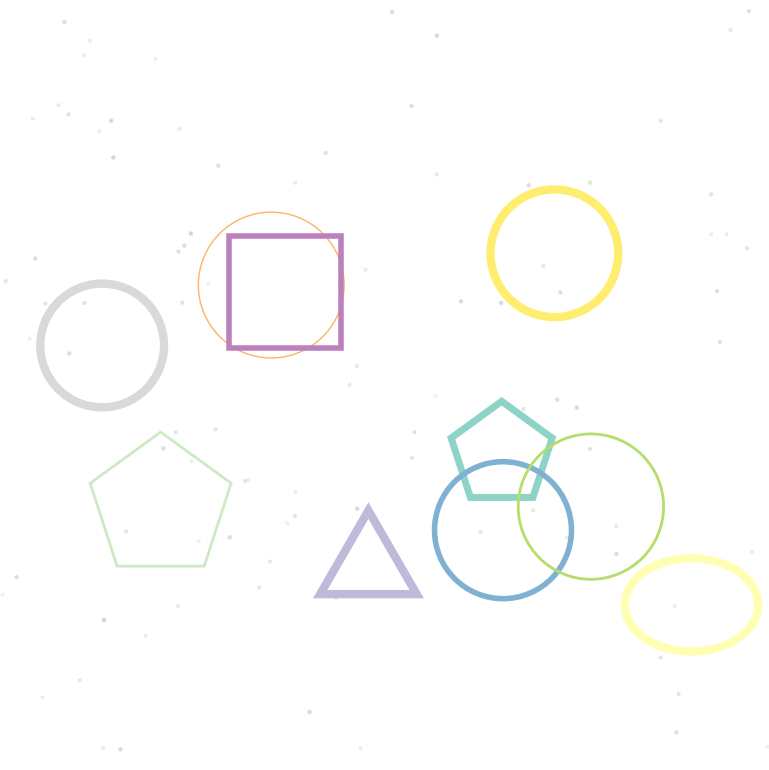[{"shape": "pentagon", "thickness": 2.5, "radius": 0.35, "center": [0.652, 0.41]}, {"shape": "oval", "thickness": 3, "radius": 0.43, "center": [0.898, 0.214]}, {"shape": "triangle", "thickness": 3, "radius": 0.36, "center": [0.478, 0.265]}, {"shape": "circle", "thickness": 2, "radius": 0.44, "center": [0.653, 0.311]}, {"shape": "circle", "thickness": 0.5, "radius": 0.47, "center": [0.352, 0.63]}, {"shape": "circle", "thickness": 1, "radius": 0.47, "center": [0.767, 0.342]}, {"shape": "circle", "thickness": 3, "radius": 0.4, "center": [0.133, 0.551]}, {"shape": "square", "thickness": 2, "radius": 0.36, "center": [0.37, 0.621]}, {"shape": "pentagon", "thickness": 1, "radius": 0.48, "center": [0.209, 0.343]}, {"shape": "circle", "thickness": 3, "radius": 0.41, "center": [0.72, 0.671]}]